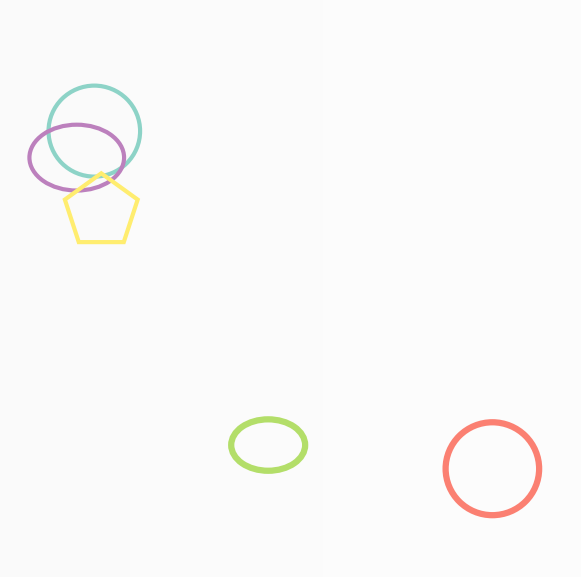[{"shape": "circle", "thickness": 2, "radius": 0.39, "center": [0.162, 0.772]}, {"shape": "circle", "thickness": 3, "radius": 0.4, "center": [0.847, 0.187]}, {"shape": "oval", "thickness": 3, "radius": 0.32, "center": [0.461, 0.228]}, {"shape": "oval", "thickness": 2, "radius": 0.41, "center": [0.132, 0.726]}, {"shape": "pentagon", "thickness": 2, "radius": 0.33, "center": [0.174, 0.633]}]